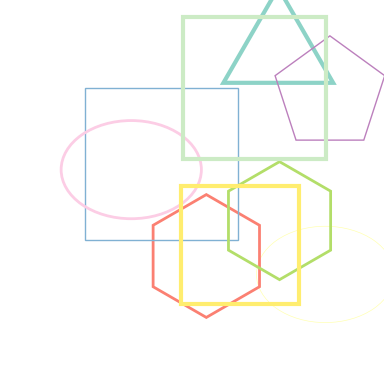[{"shape": "triangle", "thickness": 3, "radius": 0.82, "center": [0.723, 0.867]}, {"shape": "oval", "thickness": 0.5, "radius": 0.89, "center": [0.845, 0.287]}, {"shape": "hexagon", "thickness": 2, "radius": 0.8, "center": [0.536, 0.335]}, {"shape": "square", "thickness": 1, "radius": 0.99, "center": [0.42, 0.574]}, {"shape": "hexagon", "thickness": 2, "radius": 0.77, "center": [0.726, 0.427]}, {"shape": "oval", "thickness": 2, "radius": 0.91, "center": [0.341, 0.559]}, {"shape": "pentagon", "thickness": 1, "radius": 0.75, "center": [0.857, 0.757]}, {"shape": "square", "thickness": 3, "radius": 0.93, "center": [0.66, 0.772]}, {"shape": "square", "thickness": 3, "radius": 0.77, "center": [0.624, 0.363]}]